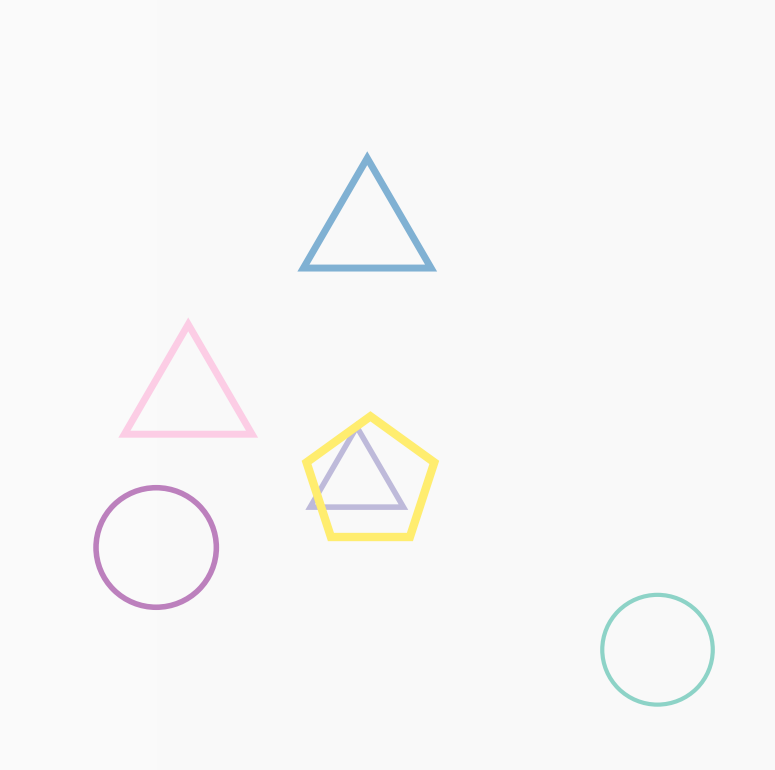[{"shape": "circle", "thickness": 1.5, "radius": 0.36, "center": [0.848, 0.156]}, {"shape": "triangle", "thickness": 2, "radius": 0.35, "center": [0.46, 0.376]}, {"shape": "triangle", "thickness": 2.5, "radius": 0.48, "center": [0.474, 0.699]}, {"shape": "triangle", "thickness": 2.5, "radius": 0.48, "center": [0.243, 0.484]}, {"shape": "circle", "thickness": 2, "radius": 0.39, "center": [0.202, 0.289]}, {"shape": "pentagon", "thickness": 3, "radius": 0.43, "center": [0.478, 0.373]}]